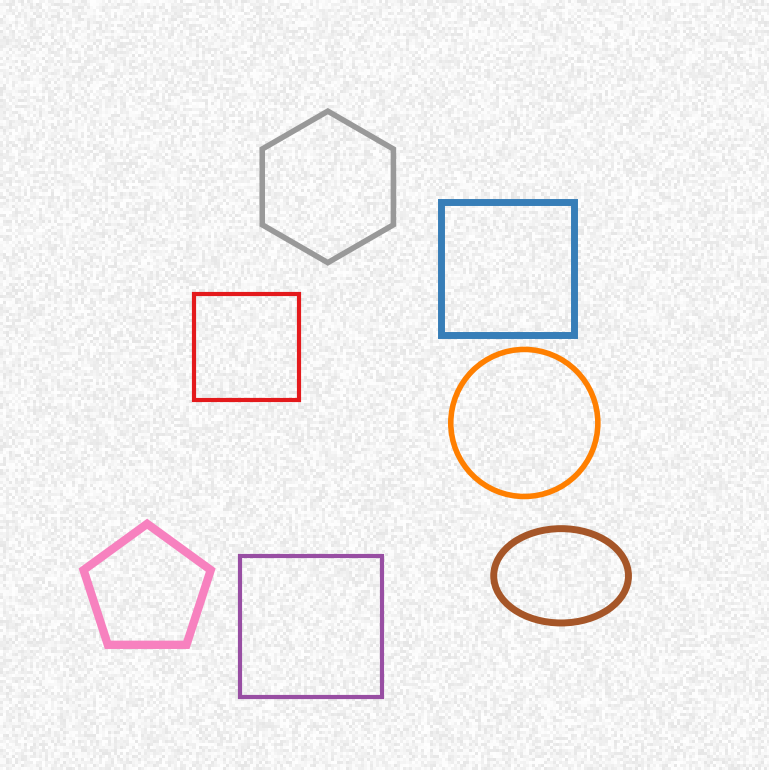[{"shape": "square", "thickness": 1.5, "radius": 0.34, "center": [0.321, 0.549]}, {"shape": "square", "thickness": 2.5, "radius": 0.43, "center": [0.659, 0.651]}, {"shape": "square", "thickness": 1.5, "radius": 0.46, "center": [0.404, 0.186]}, {"shape": "circle", "thickness": 2, "radius": 0.48, "center": [0.681, 0.451]}, {"shape": "oval", "thickness": 2.5, "radius": 0.44, "center": [0.729, 0.252]}, {"shape": "pentagon", "thickness": 3, "radius": 0.43, "center": [0.191, 0.233]}, {"shape": "hexagon", "thickness": 2, "radius": 0.49, "center": [0.426, 0.757]}]